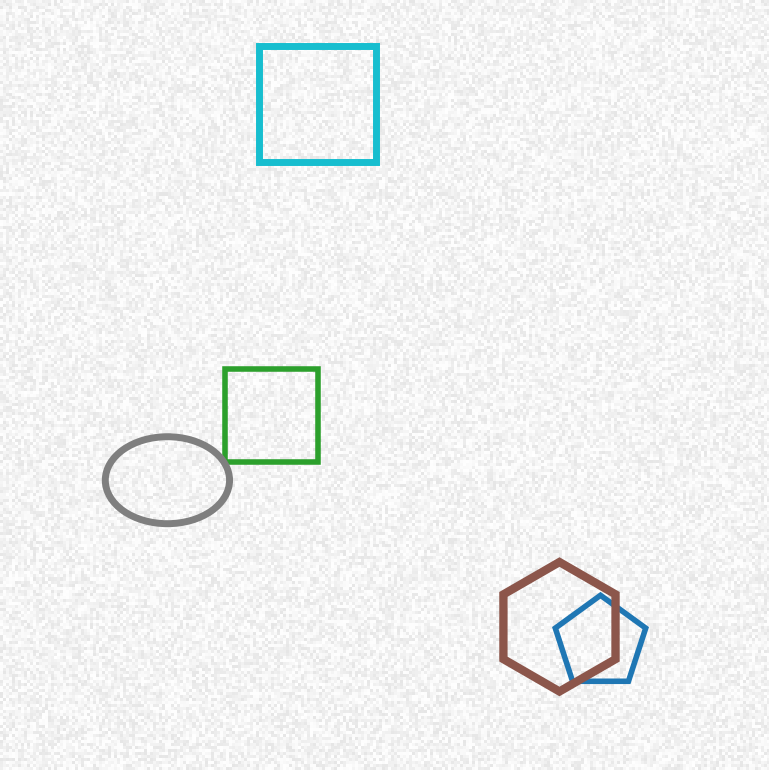[{"shape": "pentagon", "thickness": 2, "radius": 0.31, "center": [0.78, 0.165]}, {"shape": "square", "thickness": 2, "radius": 0.3, "center": [0.353, 0.46]}, {"shape": "hexagon", "thickness": 3, "radius": 0.42, "center": [0.727, 0.186]}, {"shape": "oval", "thickness": 2.5, "radius": 0.4, "center": [0.217, 0.376]}, {"shape": "square", "thickness": 2.5, "radius": 0.38, "center": [0.413, 0.865]}]